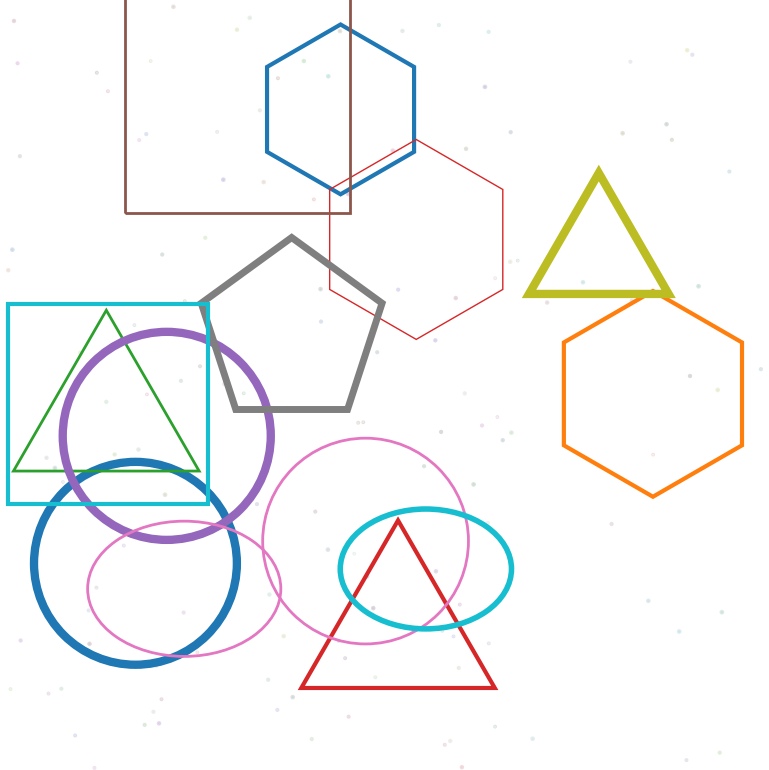[{"shape": "circle", "thickness": 3, "radius": 0.66, "center": [0.176, 0.268]}, {"shape": "hexagon", "thickness": 1.5, "radius": 0.55, "center": [0.442, 0.858]}, {"shape": "hexagon", "thickness": 1.5, "radius": 0.67, "center": [0.848, 0.488]}, {"shape": "triangle", "thickness": 1, "radius": 0.7, "center": [0.138, 0.458]}, {"shape": "triangle", "thickness": 1.5, "radius": 0.73, "center": [0.517, 0.179]}, {"shape": "hexagon", "thickness": 0.5, "radius": 0.65, "center": [0.541, 0.689]}, {"shape": "circle", "thickness": 3, "radius": 0.68, "center": [0.217, 0.434]}, {"shape": "square", "thickness": 1, "radius": 0.73, "center": [0.308, 0.87]}, {"shape": "circle", "thickness": 1, "radius": 0.67, "center": [0.475, 0.297]}, {"shape": "oval", "thickness": 1, "radius": 0.63, "center": [0.239, 0.235]}, {"shape": "pentagon", "thickness": 2.5, "radius": 0.62, "center": [0.379, 0.568]}, {"shape": "triangle", "thickness": 3, "radius": 0.52, "center": [0.778, 0.671]}, {"shape": "oval", "thickness": 2, "radius": 0.56, "center": [0.553, 0.261]}, {"shape": "square", "thickness": 1.5, "radius": 0.65, "center": [0.14, 0.475]}]